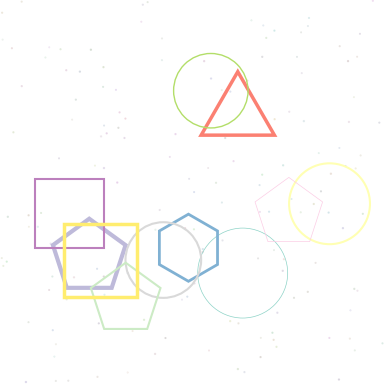[{"shape": "circle", "thickness": 0.5, "radius": 0.58, "center": [0.63, 0.291]}, {"shape": "circle", "thickness": 1.5, "radius": 0.53, "center": [0.856, 0.471]}, {"shape": "pentagon", "thickness": 3, "radius": 0.5, "center": [0.232, 0.333]}, {"shape": "triangle", "thickness": 2.5, "radius": 0.55, "center": [0.618, 0.704]}, {"shape": "hexagon", "thickness": 2, "radius": 0.44, "center": [0.489, 0.357]}, {"shape": "circle", "thickness": 1, "radius": 0.48, "center": [0.548, 0.764]}, {"shape": "pentagon", "thickness": 0.5, "radius": 0.46, "center": [0.75, 0.447]}, {"shape": "circle", "thickness": 1.5, "radius": 0.49, "center": [0.424, 0.325]}, {"shape": "square", "thickness": 1.5, "radius": 0.45, "center": [0.18, 0.446]}, {"shape": "pentagon", "thickness": 1.5, "radius": 0.48, "center": [0.326, 0.223]}, {"shape": "square", "thickness": 2.5, "radius": 0.47, "center": [0.261, 0.324]}]